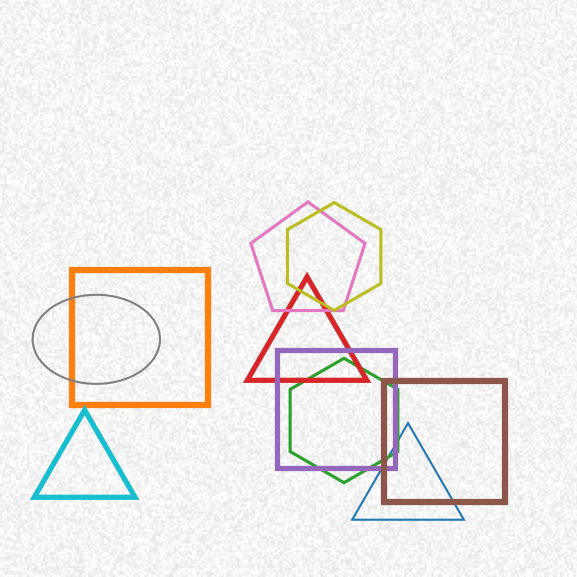[{"shape": "triangle", "thickness": 1, "radius": 0.56, "center": [0.707, 0.155]}, {"shape": "square", "thickness": 3, "radius": 0.59, "center": [0.243, 0.414]}, {"shape": "hexagon", "thickness": 1.5, "radius": 0.54, "center": [0.596, 0.271]}, {"shape": "triangle", "thickness": 2.5, "radius": 0.6, "center": [0.532, 0.4]}, {"shape": "square", "thickness": 2.5, "radius": 0.51, "center": [0.583, 0.291]}, {"shape": "square", "thickness": 3, "radius": 0.52, "center": [0.77, 0.234]}, {"shape": "pentagon", "thickness": 1.5, "radius": 0.52, "center": [0.533, 0.546]}, {"shape": "oval", "thickness": 1, "radius": 0.55, "center": [0.167, 0.412]}, {"shape": "hexagon", "thickness": 1.5, "radius": 0.47, "center": [0.579, 0.555]}, {"shape": "triangle", "thickness": 2.5, "radius": 0.5, "center": [0.147, 0.188]}]